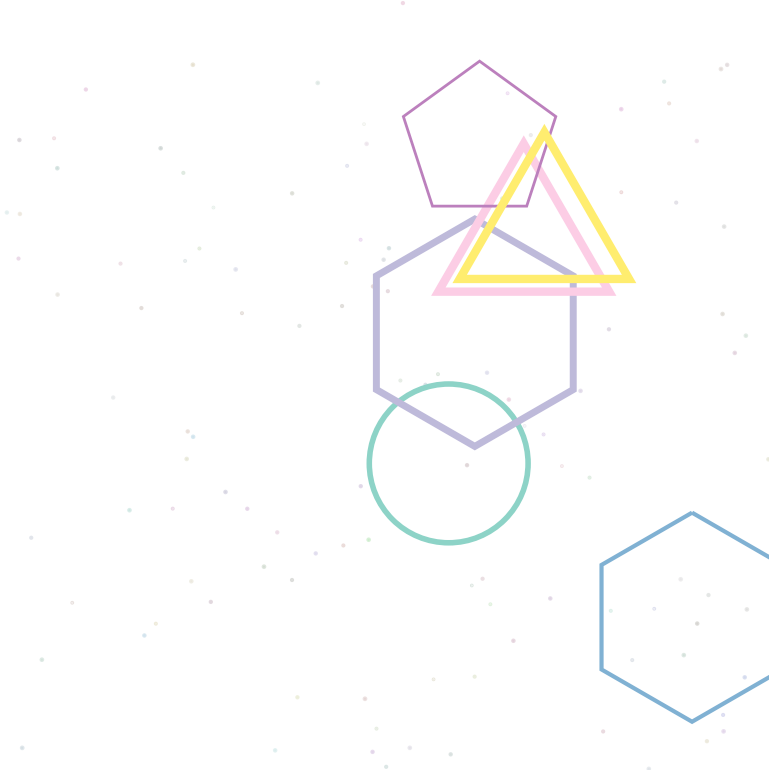[{"shape": "circle", "thickness": 2, "radius": 0.52, "center": [0.583, 0.398]}, {"shape": "hexagon", "thickness": 2.5, "radius": 0.74, "center": [0.617, 0.568]}, {"shape": "hexagon", "thickness": 1.5, "radius": 0.68, "center": [0.899, 0.198]}, {"shape": "triangle", "thickness": 3, "radius": 0.64, "center": [0.68, 0.685]}, {"shape": "pentagon", "thickness": 1, "radius": 0.52, "center": [0.623, 0.816]}, {"shape": "triangle", "thickness": 3, "radius": 0.64, "center": [0.707, 0.701]}]